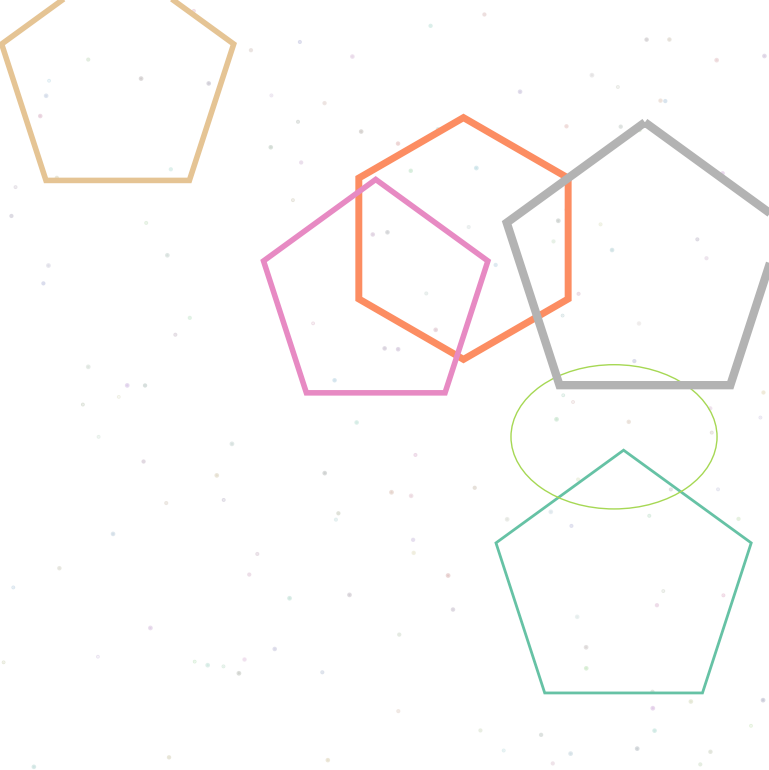[{"shape": "pentagon", "thickness": 1, "radius": 0.87, "center": [0.81, 0.241]}, {"shape": "hexagon", "thickness": 2.5, "radius": 0.78, "center": [0.602, 0.69]}, {"shape": "pentagon", "thickness": 2, "radius": 0.77, "center": [0.488, 0.614]}, {"shape": "oval", "thickness": 0.5, "radius": 0.67, "center": [0.797, 0.433]}, {"shape": "pentagon", "thickness": 2, "radius": 0.79, "center": [0.153, 0.894]}, {"shape": "pentagon", "thickness": 3, "radius": 0.94, "center": [0.838, 0.652]}]